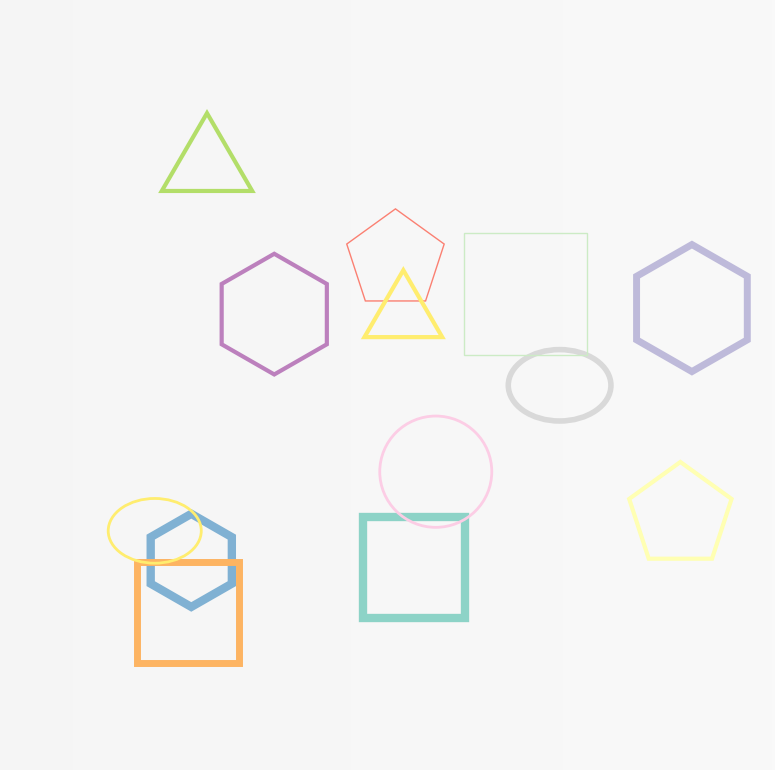[{"shape": "square", "thickness": 3, "radius": 0.33, "center": [0.534, 0.263]}, {"shape": "pentagon", "thickness": 1.5, "radius": 0.35, "center": [0.878, 0.331]}, {"shape": "hexagon", "thickness": 2.5, "radius": 0.41, "center": [0.893, 0.6]}, {"shape": "pentagon", "thickness": 0.5, "radius": 0.33, "center": [0.51, 0.663]}, {"shape": "hexagon", "thickness": 3, "radius": 0.3, "center": [0.247, 0.272]}, {"shape": "square", "thickness": 2.5, "radius": 0.33, "center": [0.243, 0.205]}, {"shape": "triangle", "thickness": 1.5, "radius": 0.34, "center": [0.267, 0.786]}, {"shape": "circle", "thickness": 1, "radius": 0.36, "center": [0.562, 0.387]}, {"shape": "oval", "thickness": 2, "radius": 0.33, "center": [0.722, 0.5]}, {"shape": "hexagon", "thickness": 1.5, "radius": 0.39, "center": [0.354, 0.592]}, {"shape": "square", "thickness": 0.5, "radius": 0.4, "center": [0.678, 0.618]}, {"shape": "triangle", "thickness": 1.5, "radius": 0.29, "center": [0.52, 0.591]}, {"shape": "oval", "thickness": 1, "radius": 0.3, "center": [0.2, 0.311]}]